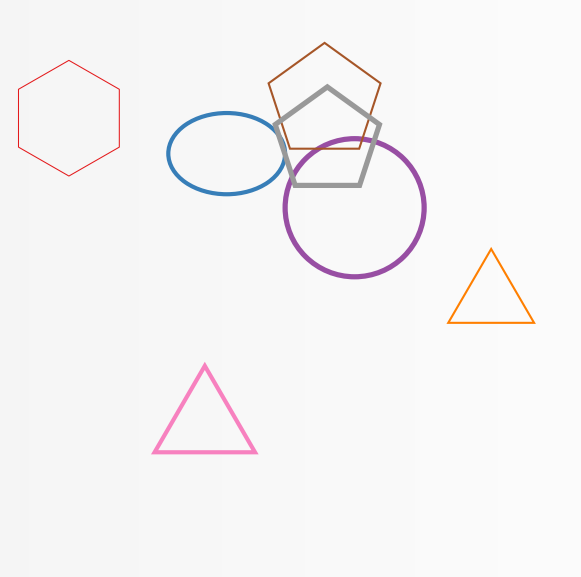[{"shape": "hexagon", "thickness": 0.5, "radius": 0.5, "center": [0.119, 0.794]}, {"shape": "oval", "thickness": 2, "radius": 0.5, "center": [0.39, 0.733]}, {"shape": "circle", "thickness": 2.5, "radius": 0.6, "center": [0.61, 0.639]}, {"shape": "triangle", "thickness": 1, "radius": 0.43, "center": [0.845, 0.483]}, {"shape": "pentagon", "thickness": 1, "radius": 0.51, "center": [0.558, 0.824]}, {"shape": "triangle", "thickness": 2, "radius": 0.5, "center": [0.352, 0.266]}, {"shape": "pentagon", "thickness": 2.5, "radius": 0.47, "center": [0.563, 0.754]}]